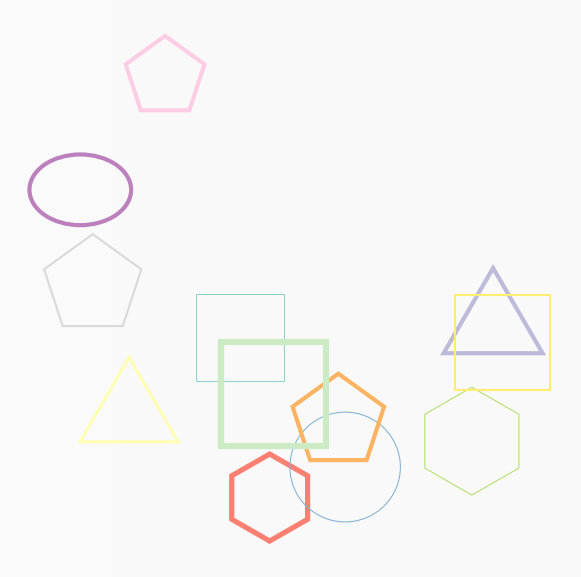[{"shape": "square", "thickness": 0.5, "radius": 0.38, "center": [0.413, 0.415]}, {"shape": "triangle", "thickness": 1.5, "radius": 0.49, "center": [0.222, 0.283]}, {"shape": "triangle", "thickness": 2, "radius": 0.49, "center": [0.848, 0.437]}, {"shape": "hexagon", "thickness": 2.5, "radius": 0.38, "center": [0.464, 0.138]}, {"shape": "circle", "thickness": 0.5, "radius": 0.48, "center": [0.594, 0.19]}, {"shape": "pentagon", "thickness": 2, "radius": 0.41, "center": [0.582, 0.269]}, {"shape": "hexagon", "thickness": 0.5, "radius": 0.47, "center": [0.812, 0.235]}, {"shape": "pentagon", "thickness": 2, "radius": 0.36, "center": [0.284, 0.866]}, {"shape": "pentagon", "thickness": 1, "radius": 0.44, "center": [0.16, 0.506]}, {"shape": "oval", "thickness": 2, "radius": 0.44, "center": [0.138, 0.67]}, {"shape": "square", "thickness": 3, "radius": 0.45, "center": [0.471, 0.317]}, {"shape": "square", "thickness": 1, "radius": 0.41, "center": [0.865, 0.406]}]